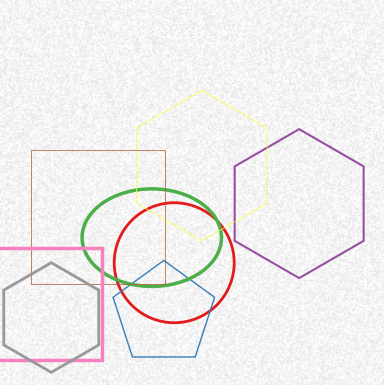[{"shape": "circle", "thickness": 2, "radius": 0.78, "center": [0.452, 0.318]}, {"shape": "pentagon", "thickness": 1, "radius": 0.69, "center": [0.426, 0.185]}, {"shape": "oval", "thickness": 2.5, "radius": 0.91, "center": [0.394, 0.383]}, {"shape": "hexagon", "thickness": 1.5, "radius": 0.97, "center": [0.777, 0.471]}, {"shape": "hexagon", "thickness": 0.5, "radius": 0.98, "center": [0.524, 0.57]}, {"shape": "square", "thickness": 0.5, "radius": 0.87, "center": [0.255, 0.436]}, {"shape": "square", "thickness": 2.5, "radius": 0.72, "center": [0.12, 0.211]}, {"shape": "hexagon", "thickness": 2, "radius": 0.71, "center": [0.133, 0.175]}]